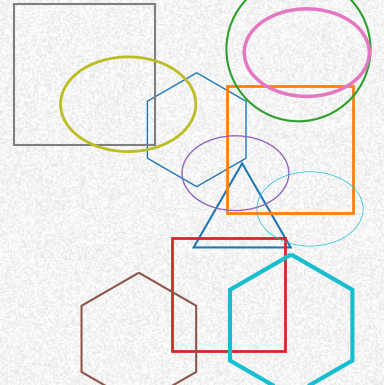[{"shape": "triangle", "thickness": 1.5, "radius": 0.73, "center": [0.629, 0.43]}, {"shape": "hexagon", "thickness": 1, "radius": 0.74, "center": [0.511, 0.663]}, {"shape": "square", "thickness": 2, "radius": 0.82, "center": [0.753, 0.612]}, {"shape": "circle", "thickness": 1.5, "radius": 0.94, "center": [0.775, 0.872]}, {"shape": "square", "thickness": 2, "radius": 0.73, "center": [0.594, 0.236]}, {"shape": "oval", "thickness": 1, "radius": 0.69, "center": [0.611, 0.55]}, {"shape": "hexagon", "thickness": 1.5, "radius": 0.86, "center": [0.361, 0.12]}, {"shape": "oval", "thickness": 2.5, "radius": 0.81, "center": [0.797, 0.863]}, {"shape": "square", "thickness": 1.5, "radius": 0.92, "center": [0.22, 0.807]}, {"shape": "oval", "thickness": 2, "radius": 0.88, "center": [0.333, 0.729]}, {"shape": "hexagon", "thickness": 3, "radius": 0.92, "center": [0.756, 0.155]}, {"shape": "oval", "thickness": 0.5, "radius": 0.69, "center": [0.805, 0.457]}]